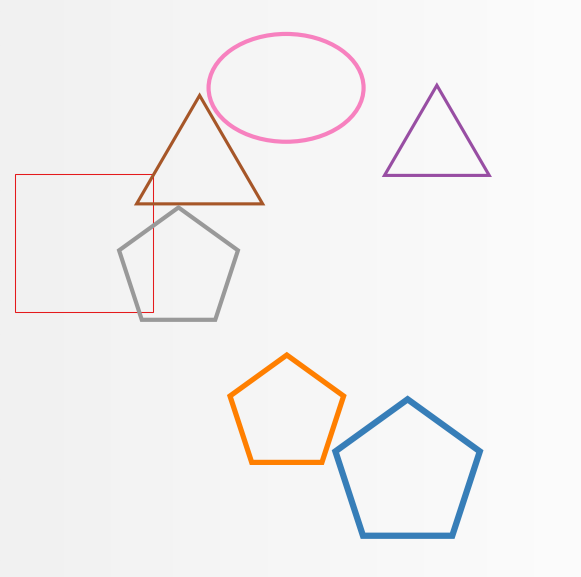[{"shape": "square", "thickness": 0.5, "radius": 0.59, "center": [0.144, 0.578]}, {"shape": "pentagon", "thickness": 3, "radius": 0.65, "center": [0.701, 0.177]}, {"shape": "triangle", "thickness": 1.5, "radius": 0.52, "center": [0.752, 0.747]}, {"shape": "pentagon", "thickness": 2.5, "radius": 0.51, "center": [0.493, 0.282]}, {"shape": "triangle", "thickness": 1.5, "radius": 0.63, "center": [0.343, 0.709]}, {"shape": "oval", "thickness": 2, "radius": 0.67, "center": [0.492, 0.847]}, {"shape": "pentagon", "thickness": 2, "radius": 0.54, "center": [0.307, 0.532]}]